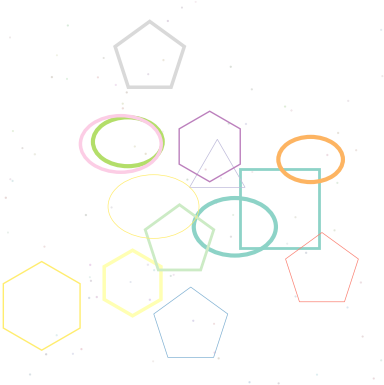[{"shape": "square", "thickness": 2, "radius": 0.51, "center": [0.726, 0.458]}, {"shape": "oval", "thickness": 3, "radius": 0.53, "center": [0.61, 0.411]}, {"shape": "hexagon", "thickness": 2.5, "radius": 0.43, "center": [0.344, 0.265]}, {"shape": "triangle", "thickness": 0.5, "radius": 0.42, "center": [0.564, 0.555]}, {"shape": "pentagon", "thickness": 0.5, "radius": 0.5, "center": [0.836, 0.297]}, {"shape": "pentagon", "thickness": 0.5, "radius": 0.5, "center": [0.495, 0.153]}, {"shape": "oval", "thickness": 3, "radius": 0.42, "center": [0.807, 0.586]}, {"shape": "oval", "thickness": 3, "radius": 0.45, "center": [0.332, 0.632]}, {"shape": "oval", "thickness": 2.5, "radius": 0.52, "center": [0.314, 0.626]}, {"shape": "pentagon", "thickness": 2.5, "radius": 0.47, "center": [0.389, 0.85]}, {"shape": "hexagon", "thickness": 1, "radius": 0.46, "center": [0.545, 0.619]}, {"shape": "pentagon", "thickness": 2, "radius": 0.47, "center": [0.466, 0.375]}, {"shape": "oval", "thickness": 0.5, "radius": 0.59, "center": [0.399, 0.464]}, {"shape": "hexagon", "thickness": 1, "radius": 0.58, "center": [0.108, 0.206]}]